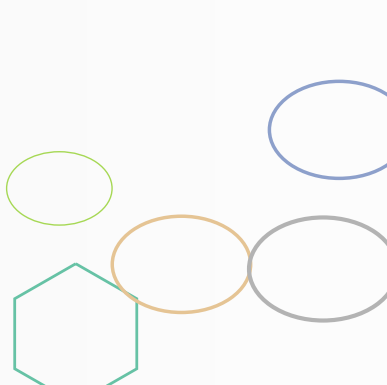[{"shape": "hexagon", "thickness": 2, "radius": 0.91, "center": [0.195, 0.133]}, {"shape": "oval", "thickness": 2.5, "radius": 0.9, "center": [0.875, 0.663]}, {"shape": "oval", "thickness": 1, "radius": 0.68, "center": [0.153, 0.511]}, {"shape": "oval", "thickness": 2.5, "radius": 0.89, "center": [0.468, 0.313]}, {"shape": "oval", "thickness": 3, "radius": 0.96, "center": [0.834, 0.301]}]